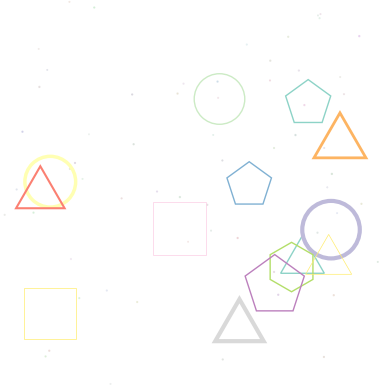[{"shape": "triangle", "thickness": 1, "radius": 0.33, "center": [0.786, 0.323]}, {"shape": "pentagon", "thickness": 1, "radius": 0.31, "center": [0.8, 0.732]}, {"shape": "circle", "thickness": 2.5, "radius": 0.33, "center": [0.131, 0.528]}, {"shape": "circle", "thickness": 3, "radius": 0.37, "center": [0.86, 0.403]}, {"shape": "triangle", "thickness": 1.5, "radius": 0.36, "center": [0.105, 0.495]}, {"shape": "pentagon", "thickness": 1, "radius": 0.3, "center": [0.647, 0.519]}, {"shape": "triangle", "thickness": 2, "radius": 0.39, "center": [0.883, 0.629]}, {"shape": "hexagon", "thickness": 1, "radius": 0.32, "center": [0.757, 0.306]}, {"shape": "square", "thickness": 0.5, "radius": 0.34, "center": [0.466, 0.407]}, {"shape": "triangle", "thickness": 3, "radius": 0.36, "center": [0.622, 0.15]}, {"shape": "pentagon", "thickness": 1, "radius": 0.4, "center": [0.714, 0.258]}, {"shape": "circle", "thickness": 1, "radius": 0.33, "center": [0.57, 0.743]}, {"shape": "square", "thickness": 0.5, "radius": 0.33, "center": [0.13, 0.186]}, {"shape": "triangle", "thickness": 0.5, "radius": 0.35, "center": [0.854, 0.322]}]